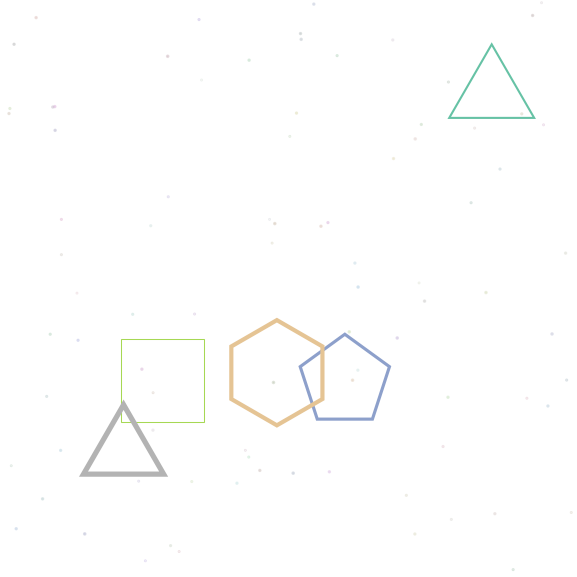[{"shape": "triangle", "thickness": 1, "radius": 0.42, "center": [0.851, 0.837]}, {"shape": "pentagon", "thickness": 1.5, "radius": 0.41, "center": [0.597, 0.339]}, {"shape": "square", "thickness": 0.5, "radius": 0.36, "center": [0.281, 0.34]}, {"shape": "hexagon", "thickness": 2, "radius": 0.46, "center": [0.479, 0.354]}, {"shape": "triangle", "thickness": 2.5, "radius": 0.4, "center": [0.214, 0.218]}]